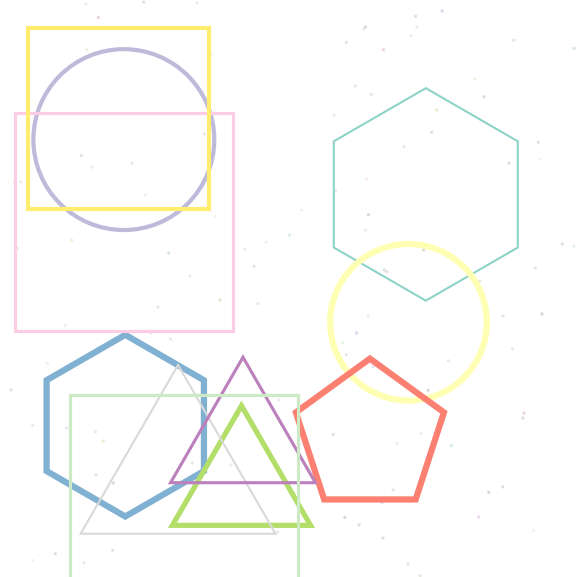[{"shape": "hexagon", "thickness": 1, "radius": 0.92, "center": [0.737, 0.662]}, {"shape": "circle", "thickness": 3, "radius": 0.68, "center": [0.707, 0.441]}, {"shape": "circle", "thickness": 2, "radius": 0.78, "center": [0.214, 0.757]}, {"shape": "pentagon", "thickness": 3, "radius": 0.67, "center": [0.641, 0.243]}, {"shape": "hexagon", "thickness": 3, "radius": 0.79, "center": [0.217, 0.262]}, {"shape": "triangle", "thickness": 2.5, "radius": 0.69, "center": [0.418, 0.159]}, {"shape": "square", "thickness": 1.5, "radius": 0.94, "center": [0.214, 0.614]}, {"shape": "triangle", "thickness": 1, "radius": 0.97, "center": [0.308, 0.172]}, {"shape": "triangle", "thickness": 1.5, "radius": 0.72, "center": [0.421, 0.236]}, {"shape": "square", "thickness": 1.5, "radius": 0.99, "center": [0.319, 0.119]}, {"shape": "square", "thickness": 2, "radius": 0.78, "center": [0.205, 0.794]}]